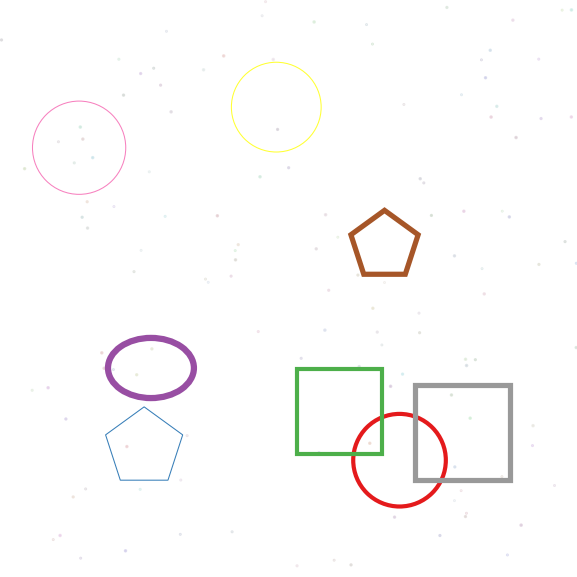[{"shape": "circle", "thickness": 2, "radius": 0.4, "center": [0.692, 0.202]}, {"shape": "pentagon", "thickness": 0.5, "radius": 0.35, "center": [0.25, 0.224]}, {"shape": "square", "thickness": 2, "radius": 0.37, "center": [0.588, 0.287]}, {"shape": "oval", "thickness": 3, "radius": 0.37, "center": [0.261, 0.362]}, {"shape": "circle", "thickness": 0.5, "radius": 0.39, "center": [0.478, 0.814]}, {"shape": "pentagon", "thickness": 2.5, "radius": 0.31, "center": [0.666, 0.574]}, {"shape": "circle", "thickness": 0.5, "radius": 0.4, "center": [0.137, 0.743]}, {"shape": "square", "thickness": 2.5, "radius": 0.41, "center": [0.801, 0.251]}]